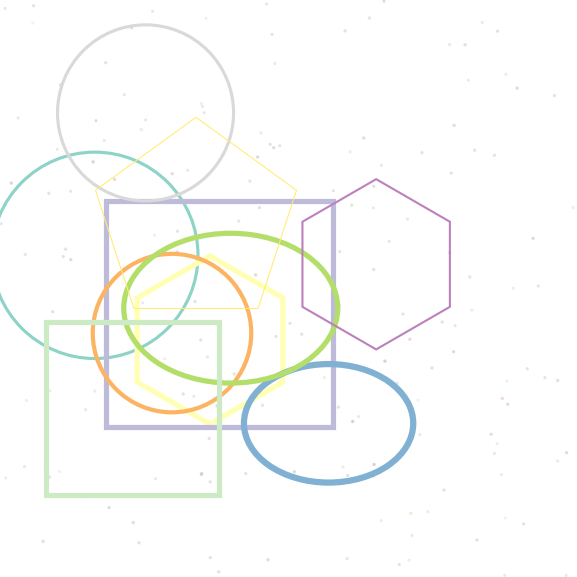[{"shape": "circle", "thickness": 1.5, "radius": 0.89, "center": [0.164, 0.557]}, {"shape": "hexagon", "thickness": 2.5, "radius": 0.73, "center": [0.364, 0.41]}, {"shape": "square", "thickness": 2.5, "radius": 0.98, "center": [0.38, 0.456]}, {"shape": "oval", "thickness": 3, "radius": 0.73, "center": [0.569, 0.266]}, {"shape": "circle", "thickness": 2, "radius": 0.69, "center": [0.298, 0.422]}, {"shape": "oval", "thickness": 2.5, "radius": 0.93, "center": [0.4, 0.466]}, {"shape": "circle", "thickness": 1.5, "radius": 0.76, "center": [0.252, 0.804]}, {"shape": "hexagon", "thickness": 1, "radius": 0.74, "center": [0.651, 0.541]}, {"shape": "square", "thickness": 2.5, "radius": 0.75, "center": [0.23, 0.291]}, {"shape": "pentagon", "thickness": 0.5, "radius": 0.91, "center": [0.339, 0.613]}]